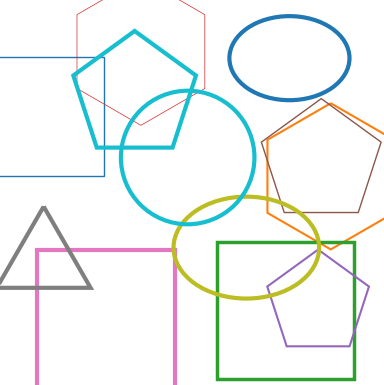[{"shape": "square", "thickness": 1, "radius": 0.77, "center": [0.115, 0.698]}, {"shape": "oval", "thickness": 3, "radius": 0.78, "center": [0.752, 0.849]}, {"shape": "hexagon", "thickness": 1.5, "radius": 0.95, "center": [0.859, 0.542]}, {"shape": "square", "thickness": 2.5, "radius": 0.89, "center": [0.742, 0.193]}, {"shape": "hexagon", "thickness": 0.5, "radius": 0.96, "center": [0.366, 0.866]}, {"shape": "pentagon", "thickness": 1.5, "radius": 0.69, "center": [0.826, 0.213]}, {"shape": "pentagon", "thickness": 1, "radius": 0.82, "center": [0.834, 0.58]}, {"shape": "square", "thickness": 3, "radius": 0.9, "center": [0.275, 0.172]}, {"shape": "triangle", "thickness": 3, "radius": 0.7, "center": [0.113, 0.323]}, {"shape": "oval", "thickness": 3, "radius": 0.95, "center": [0.64, 0.357]}, {"shape": "circle", "thickness": 3, "radius": 0.87, "center": [0.487, 0.591]}, {"shape": "pentagon", "thickness": 3, "radius": 0.84, "center": [0.35, 0.752]}]